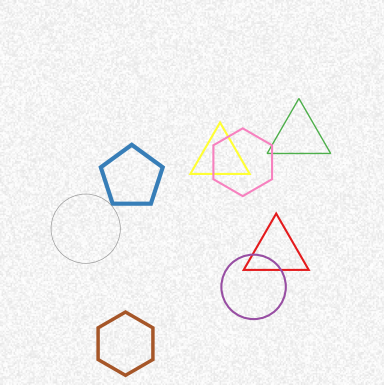[{"shape": "triangle", "thickness": 1.5, "radius": 0.49, "center": [0.717, 0.348]}, {"shape": "pentagon", "thickness": 3, "radius": 0.42, "center": [0.342, 0.539]}, {"shape": "triangle", "thickness": 1, "radius": 0.48, "center": [0.776, 0.649]}, {"shape": "circle", "thickness": 1.5, "radius": 0.42, "center": [0.659, 0.255]}, {"shape": "triangle", "thickness": 1.5, "radius": 0.45, "center": [0.572, 0.593]}, {"shape": "hexagon", "thickness": 2.5, "radius": 0.41, "center": [0.326, 0.107]}, {"shape": "hexagon", "thickness": 1.5, "radius": 0.44, "center": [0.63, 0.579]}, {"shape": "circle", "thickness": 0.5, "radius": 0.45, "center": [0.223, 0.406]}]